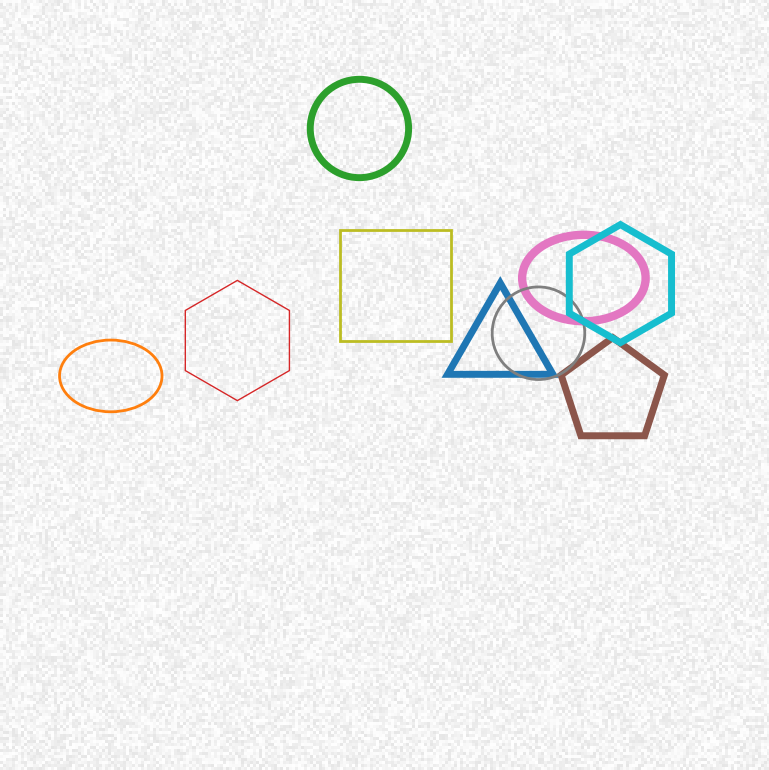[{"shape": "triangle", "thickness": 2.5, "radius": 0.4, "center": [0.65, 0.553]}, {"shape": "oval", "thickness": 1, "radius": 0.33, "center": [0.144, 0.512]}, {"shape": "circle", "thickness": 2.5, "radius": 0.32, "center": [0.467, 0.833]}, {"shape": "hexagon", "thickness": 0.5, "radius": 0.39, "center": [0.308, 0.558]}, {"shape": "pentagon", "thickness": 2.5, "radius": 0.35, "center": [0.796, 0.491]}, {"shape": "oval", "thickness": 3, "radius": 0.4, "center": [0.758, 0.639]}, {"shape": "circle", "thickness": 1, "radius": 0.3, "center": [0.699, 0.567]}, {"shape": "square", "thickness": 1, "radius": 0.36, "center": [0.513, 0.63]}, {"shape": "hexagon", "thickness": 2.5, "radius": 0.38, "center": [0.806, 0.632]}]